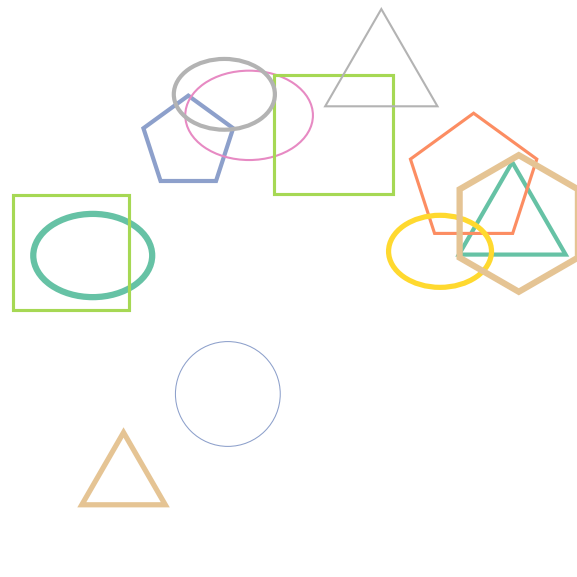[{"shape": "triangle", "thickness": 2, "radius": 0.53, "center": [0.887, 0.612]}, {"shape": "oval", "thickness": 3, "radius": 0.51, "center": [0.161, 0.557]}, {"shape": "pentagon", "thickness": 1.5, "radius": 0.58, "center": [0.82, 0.688]}, {"shape": "circle", "thickness": 0.5, "radius": 0.45, "center": [0.395, 0.317]}, {"shape": "pentagon", "thickness": 2, "radius": 0.41, "center": [0.326, 0.752]}, {"shape": "oval", "thickness": 1, "radius": 0.55, "center": [0.431, 0.799]}, {"shape": "square", "thickness": 1.5, "radius": 0.52, "center": [0.577, 0.766]}, {"shape": "square", "thickness": 1.5, "radius": 0.5, "center": [0.123, 0.562]}, {"shape": "oval", "thickness": 2.5, "radius": 0.45, "center": [0.762, 0.564]}, {"shape": "triangle", "thickness": 2.5, "radius": 0.42, "center": [0.214, 0.167]}, {"shape": "hexagon", "thickness": 3, "radius": 0.59, "center": [0.898, 0.612]}, {"shape": "oval", "thickness": 2, "radius": 0.44, "center": [0.388, 0.836]}, {"shape": "triangle", "thickness": 1, "radius": 0.56, "center": [0.66, 0.871]}]